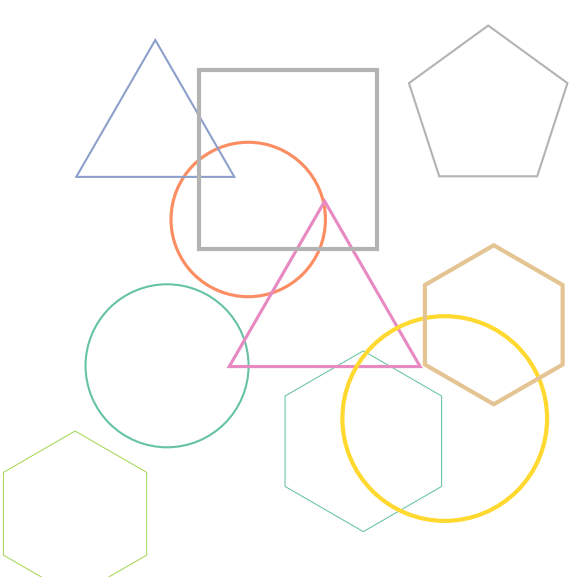[{"shape": "circle", "thickness": 1, "radius": 0.71, "center": [0.289, 0.366]}, {"shape": "hexagon", "thickness": 0.5, "radius": 0.78, "center": [0.629, 0.235]}, {"shape": "circle", "thickness": 1.5, "radius": 0.67, "center": [0.43, 0.619]}, {"shape": "triangle", "thickness": 1, "radius": 0.79, "center": [0.269, 0.772]}, {"shape": "triangle", "thickness": 1.5, "radius": 0.95, "center": [0.562, 0.46]}, {"shape": "hexagon", "thickness": 0.5, "radius": 0.72, "center": [0.13, 0.11]}, {"shape": "circle", "thickness": 2, "radius": 0.89, "center": [0.77, 0.274]}, {"shape": "hexagon", "thickness": 2, "radius": 0.69, "center": [0.855, 0.437]}, {"shape": "pentagon", "thickness": 1, "radius": 0.72, "center": [0.845, 0.811]}, {"shape": "square", "thickness": 2, "radius": 0.77, "center": [0.498, 0.723]}]